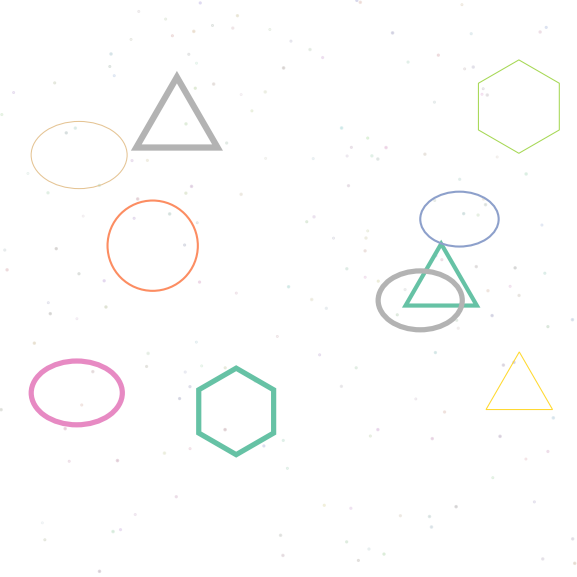[{"shape": "triangle", "thickness": 2, "radius": 0.36, "center": [0.764, 0.506]}, {"shape": "hexagon", "thickness": 2.5, "radius": 0.37, "center": [0.409, 0.287]}, {"shape": "circle", "thickness": 1, "radius": 0.39, "center": [0.264, 0.574]}, {"shape": "oval", "thickness": 1, "radius": 0.34, "center": [0.796, 0.62]}, {"shape": "oval", "thickness": 2.5, "radius": 0.39, "center": [0.133, 0.319]}, {"shape": "hexagon", "thickness": 0.5, "radius": 0.4, "center": [0.898, 0.815]}, {"shape": "triangle", "thickness": 0.5, "radius": 0.33, "center": [0.899, 0.323]}, {"shape": "oval", "thickness": 0.5, "radius": 0.42, "center": [0.137, 0.731]}, {"shape": "oval", "thickness": 2.5, "radius": 0.36, "center": [0.728, 0.479]}, {"shape": "triangle", "thickness": 3, "radius": 0.41, "center": [0.306, 0.784]}]